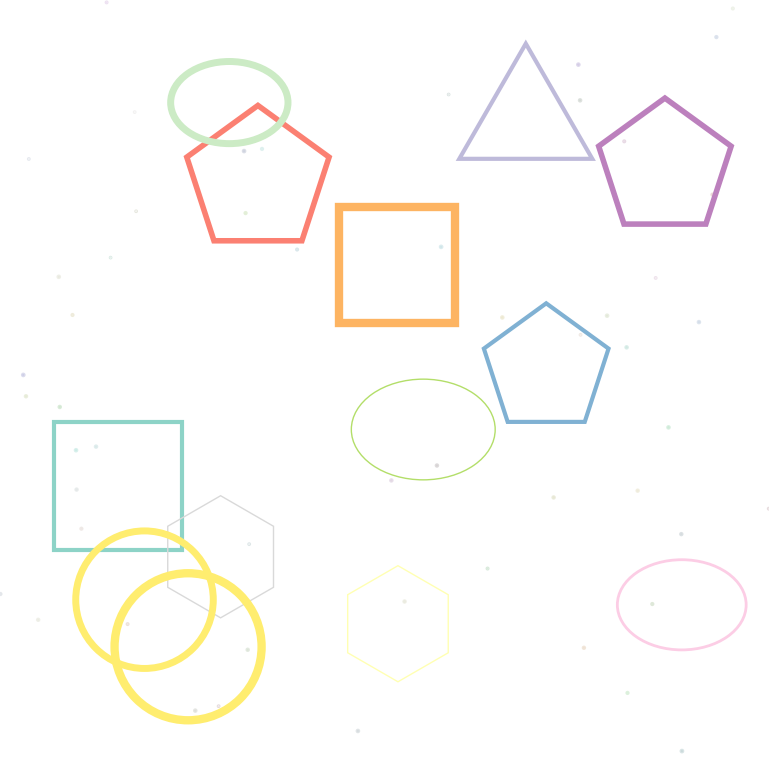[{"shape": "square", "thickness": 1.5, "radius": 0.41, "center": [0.154, 0.369]}, {"shape": "hexagon", "thickness": 0.5, "radius": 0.38, "center": [0.517, 0.19]}, {"shape": "triangle", "thickness": 1.5, "radius": 0.5, "center": [0.683, 0.844]}, {"shape": "pentagon", "thickness": 2, "radius": 0.49, "center": [0.335, 0.766]}, {"shape": "pentagon", "thickness": 1.5, "radius": 0.43, "center": [0.709, 0.521]}, {"shape": "square", "thickness": 3, "radius": 0.38, "center": [0.515, 0.656]}, {"shape": "oval", "thickness": 0.5, "radius": 0.47, "center": [0.55, 0.442]}, {"shape": "oval", "thickness": 1, "radius": 0.42, "center": [0.885, 0.215]}, {"shape": "hexagon", "thickness": 0.5, "radius": 0.4, "center": [0.287, 0.277]}, {"shape": "pentagon", "thickness": 2, "radius": 0.45, "center": [0.864, 0.782]}, {"shape": "oval", "thickness": 2.5, "radius": 0.38, "center": [0.298, 0.867]}, {"shape": "circle", "thickness": 3, "radius": 0.48, "center": [0.244, 0.16]}, {"shape": "circle", "thickness": 2.5, "radius": 0.45, "center": [0.188, 0.221]}]